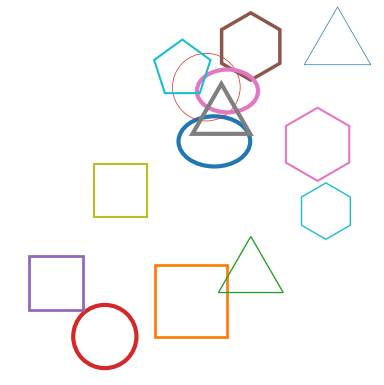[{"shape": "triangle", "thickness": 0.5, "radius": 0.5, "center": [0.877, 0.882]}, {"shape": "oval", "thickness": 3, "radius": 0.47, "center": [0.557, 0.633]}, {"shape": "square", "thickness": 2, "radius": 0.47, "center": [0.497, 0.218]}, {"shape": "triangle", "thickness": 1, "radius": 0.49, "center": [0.651, 0.289]}, {"shape": "circle", "thickness": 3, "radius": 0.41, "center": [0.272, 0.126]}, {"shape": "circle", "thickness": 0.5, "radius": 0.44, "center": [0.536, 0.774]}, {"shape": "square", "thickness": 2, "radius": 0.35, "center": [0.145, 0.264]}, {"shape": "hexagon", "thickness": 2.5, "radius": 0.44, "center": [0.651, 0.879]}, {"shape": "oval", "thickness": 3, "radius": 0.4, "center": [0.591, 0.764]}, {"shape": "hexagon", "thickness": 1.5, "radius": 0.48, "center": [0.825, 0.625]}, {"shape": "triangle", "thickness": 3, "radius": 0.43, "center": [0.575, 0.696]}, {"shape": "square", "thickness": 1.5, "radius": 0.34, "center": [0.314, 0.505]}, {"shape": "hexagon", "thickness": 1, "radius": 0.37, "center": [0.847, 0.452]}, {"shape": "pentagon", "thickness": 1.5, "radius": 0.38, "center": [0.474, 0.82]}]